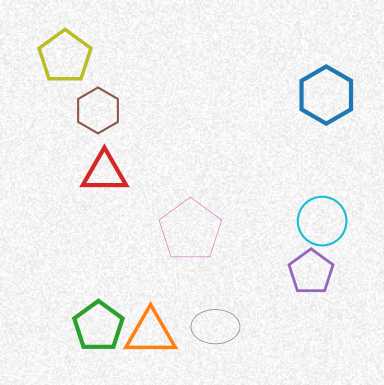[{"shape": "hexagon", "thickness": 3, "radius": 0.37, "center": [0.847, 0.753]}, {"shape": "triangle", "thickness": 2.5, "radius": 0.37, "center": [0.391, 0.135]}, {"shape": "pentagon", "thickness": 3, "radius": 0.33, "center": [0.256, 0.153]}, {"shape": "triangle", "thickness": 3, "radius": 0.33, "center": [0.271, 0.552]}, {"shape": "pentagon", "thickness": 2, "radius": 0.3, "center": [0.808, 0.294]}, {"shape": "hexagon", "thickness": 1.5, "radius": 0.3, "center": [0.255, 0.713]}, {"shape": "pentagon", "thickness": 0.5, "radius": 0.43, "center": [0.494, 0.402]}, {"shape": "oval", "thickness": 0.5, "radius": 0.32, "center": [0.56, 0.151]}, {"shape": "pentagon", "thickness": 2.5, "radius": 0.35, "center": [0.169, 0.853]}, {"shape": "circle", "thickness": 1.5, "radius": 0.32, "center": [0.837, 0.426]}]